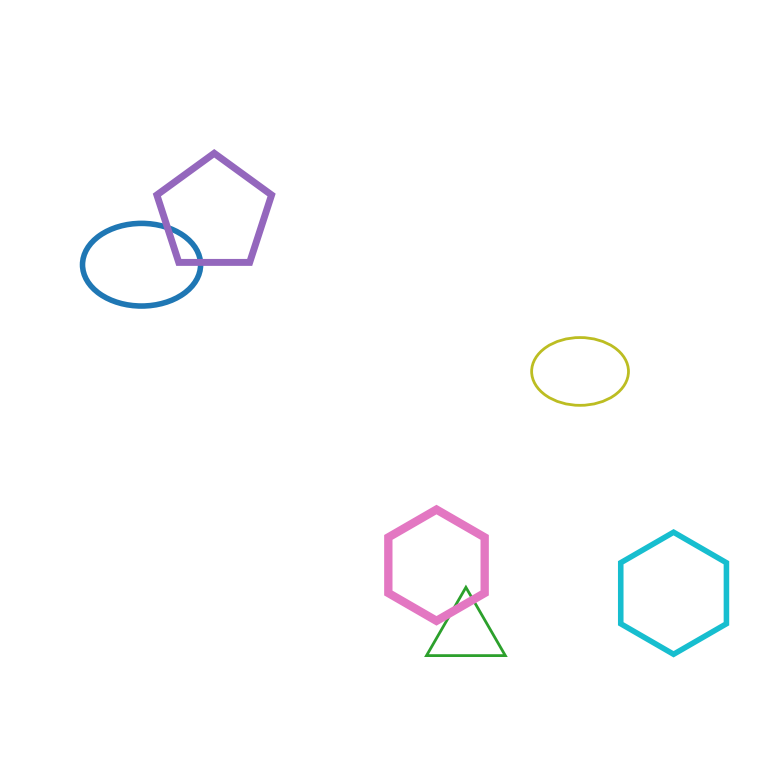[{"shape": "oval", "thickness": 2, "radius": 0.38, "center": [0.184, 0.656]}, {"shape": "triangle", "thickness": 1, "radius": 0.3, "center": [0.605, 0.178]}, {"shape": "pentagon", "thickness": 2.5, "radius": 0.39, "center": [0.278, 0.723]}, {"shape": "hexagon", "thickness": 3, "radius": 0.36, "center": [0.567, 0.266]}, {"shape": "oval", "thickness": 1, "radius": 0.31, "center": [0.753, 0.518]}, {"shape": "hexagon", "thickness": 2, "radius": 0.4, "center": [0.875, 0.23]}]